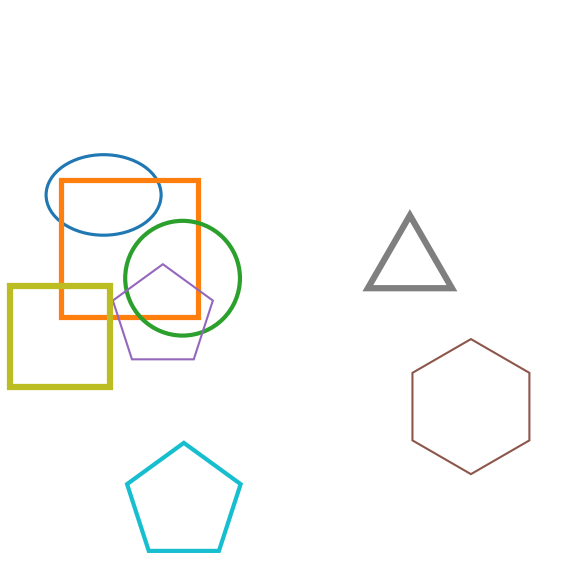[{"shape": "oval", "thickness": 1.5, "radius": 0.5, "center": [0.179, 0.662]}, {"shape": "square", "thickness": 2.5, "radius": 0.59, "center": [0.224, 0.569]}, {"shape": "circle", "thickness": 2, "radius": 0.5, "center": [0.316, 0.517]}, {"shape": "pentagon", "thickness": 1, "radius": 0.46, "center": [0.282, 0.451]}, {"shape": "hexagon", "thickness": 1, "radius": 0.58, "center": [0.815, 0.295]}, {"shape": "triangle", "thickness": 3, "radius": 0.42, "center": [0.71, 0.542]}, {"shape": "square", "thickness": 3, "radius": 0.44, "center": [0.104, 0.416]}, {"shape": "pentagon", "thickness": 2, "radius": 0.52, "center": [0.318, 0.129]}]